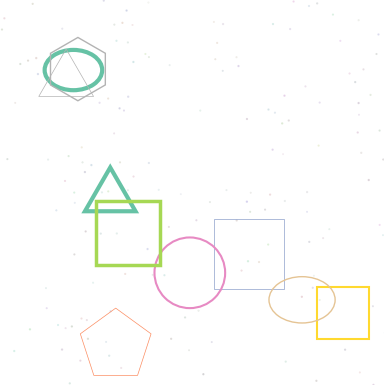[{"shape": "oval", "thickness": 3, "radius": 0.37, "center": [0.191, 0.818]}, {"shape": "triangle", "thickness": 3, "radius": 0.38, "center": [0.286, 0.489]}, {"shape": "pentagon", "thickness": 0.5, "radius": 0.48, "center": [0.3, 0.103]}, {"shape": "square", "thickness": 0.5, "radius": 0.46, "center": [0.647, 0.34]}, {"shape": "circle", "thickness": 1.5, "radius": 0.46, "center": [0.493, 0.291]}, {"shape": "square", "thickness": 2.5, "radius": 0.42, "center": [0.332, 0.396]}, {"shape": "square", "thickness": 1.5, "radius": 0.34, "center": [0.891, 0.186]}, {"shape": "oval", "thickness": 1, "radius": 0.43, "center": [0.785, 0.221]}, {"shape": "hexagon", "thickness": 1, "radius": 0.41, "center": [0.202, 0.821]}, {"shape": "triangle", "thickness": 0.5, "radius": 0.41, "center": [0.172, 0.79]}]